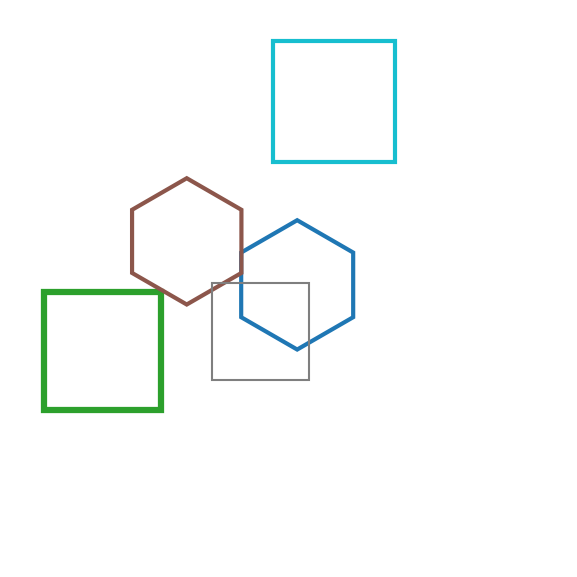[{"shape": "hexagon", "thickness": 2, "radius": 0.56, "center": [0.515, 0.506]}, {"shape": "square", "thickness": 3, "radius": 0.51, "center": [0.178, 0.391]}, {"shape": "hexagon", "thickness": 2, "radius": 0.55, "center": [0.323, 0.581]}, {"shape": "square", "thickness": 1, "radius": 0.42, "center": [0.451, 0.425]}, {"shape": "square", "thickness": 2, "radius": 0.52, "center": [0.578, 0.823]}]